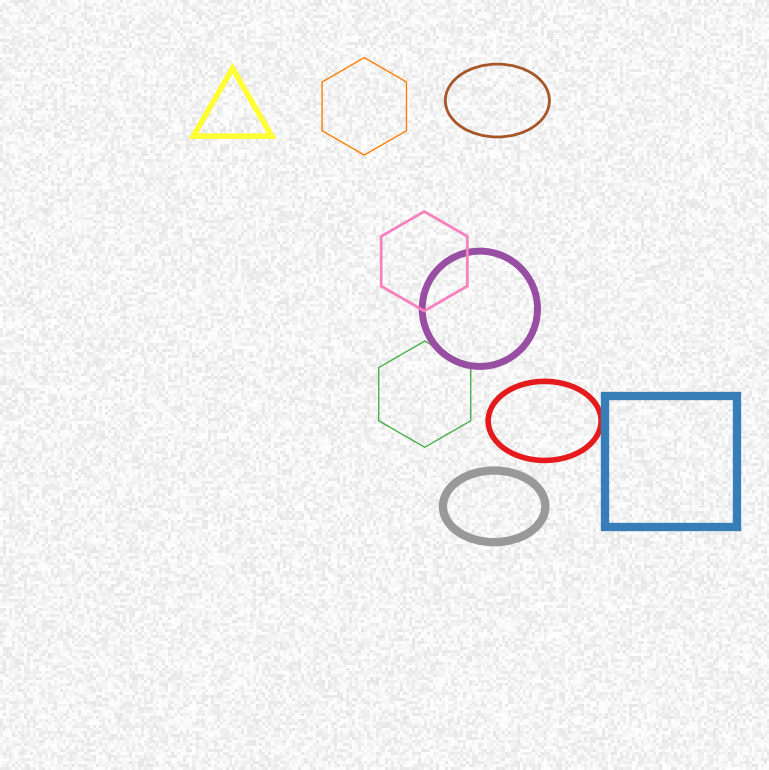[{"shape": "oval", "thickness": 2, "radius": 0.37, "center": [0.707, 0.453]}, {"shape": "square", "thickness": 3, "radius": 0.43, "center": [0.872, 0.401]}, {"shape": "hexagon", "thickness": 0.5, "radius": 0.34, "center": [0.552, 0.488]}, {"shape": "circle", "thickness": 2.5, "radius": 0.37, "center": [0.623, 0.599]}, {"shape": "hexagon", "thickness": 0.5, "radius": 0.32, "center": [0.473, 0.862]}, {"shape": "triangle", "thickness": 2, "radius": 0.29, "center": [0.302, 0.853]}, {"shape": "oval", "thickness": 1, "radius": 0.34, "center": [0.646, 0.869]}, {"shape": "hexagon", "thickness": 1, "radius": 0.32, "center": [0.551, 0.661]}, {"shape": "oval", "thickness": 3, "radius": 0.33, "center": [0.642, 0.342]}]